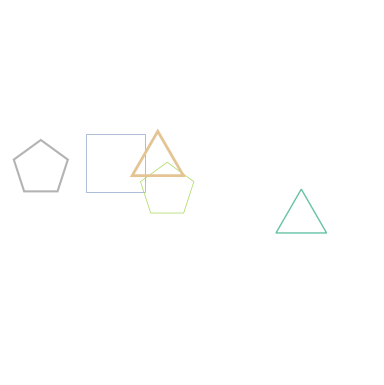[{"shape": "triangle", "thickness": 1, "radius": 0.38, "center": [0.783, 0.433]}, {"shape": "square", "thickness": 0.5, "radius": 0.38, "center": [0.3, 0.576]}, {"shape": "pentagon", "thickness": 0.5, "radius": 0.36, "center": [0.434, 0.506]}, {"shape": "triangle", "thickness": 2, "radius": 0.38, "center": [0.41, 0.582]}, {"shape": "pentagon", "thickness": 1.5, "radius": 0.37, "center": [0.106, 0.563]}]